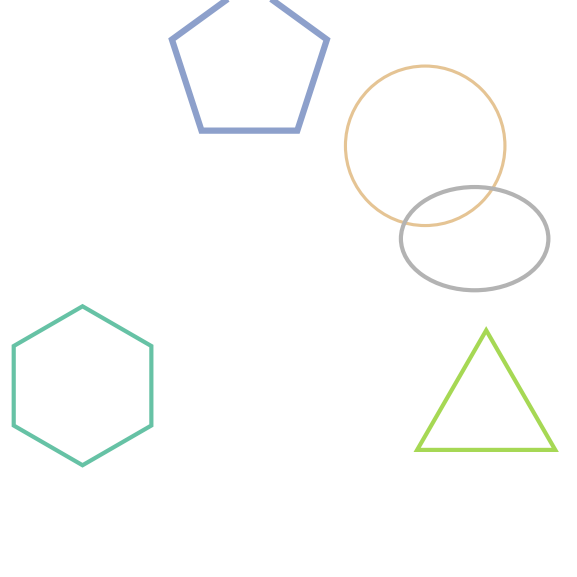[{"shape": "hexagon", "thickness": 2, "radius": 0.69, "center": [0.143, 0.331]}, {"shape": "pentagon", "thickness": 3, "radius": 0.71, "center": [0.432, 0.887]}, {"shape": "triangle", "thickness": 2, "radius": 0.69, "center": [0.842, 0.289]}, {"shape": "circle", "thickness": 1.5, "radius": 0.69, "center": [0.736, 0.747]}, {"shape": "oval", "thickness": 2, "radius": 0.64, "center": [0.822, 0.586]}]